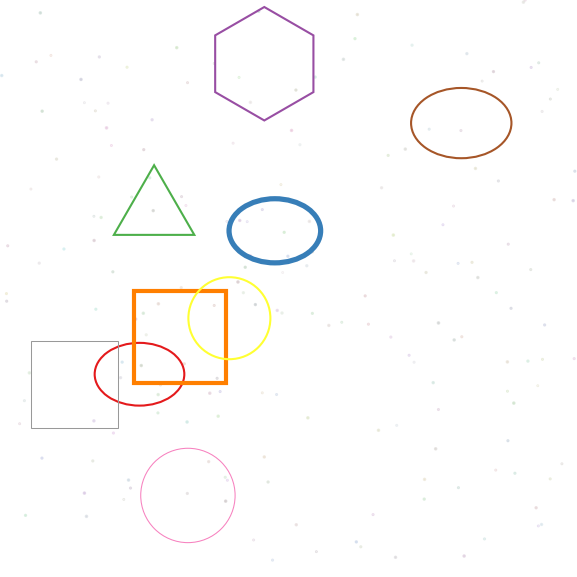[{"shape": "oval", "thickness": 1, "radius": 0.39, "center": [0.242, 0.351]}, {"shape": "oval", "thickness": 2.5, "radius": 0.4, "center": [0.476, 0.599]}, {"shape": "triangle", "thickness": 1, "radius": 0.4, "center": [0.267, 0.633]}, {"shape": "hexagon", "thickness": 1, "radius": 0.49, "center": [0.458, 0.889]}, {"shape": "square", "thickness": 2, "radius": 0.4, "center": [0.312, 0.415]}, {"shape": "circle", "thickness": 1, "radius": 0.35, "center": [0.397, 0.448]}, {"shape": "oval", "thickness": 1, "radius": 0.43, "center": [0.799, 0.786]}, {"shape": "circle", "thickness": 0.5, "radius": 0.41, "center": [0.325, 0.141]}, {"shape": "square", "thickness": 0.5, "radius": 0.38, "center": [0.129, 0.333]}]